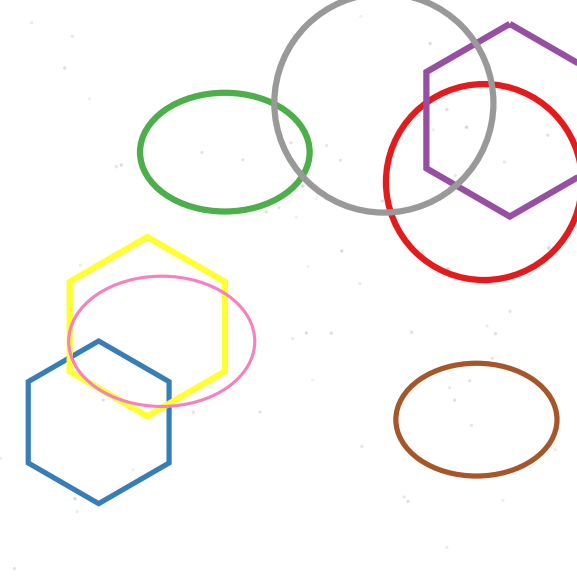[{"shape": "circle", "thickness": 3, "radius": 0.85, "center": [0.838, 0.684]}, {"shape": "hexagon", "thickness": 2.5, "radius": 0.7, "center": [0.171, 0.268]}, {"shape": "oval", "thickness": 3, "radius": 0.73, "center": [0.389, 0.736]}, {"shape": "hexagon", "thickness": 3, "radius": 0.83, "center": [0.883, 0.791]}, {"shape": "hexagon", "thickness": 3, "radius": 0.78, "center": [0.255, 0.434]}, {"shape": "oval", "thickness": 2.5, "radius": 0.7, "center": [0.825, 0.272]}, {"shape": "oval", "thickness": 1.5, "radius": 0.81, "center": [0.28, 0.408]}, {"shape": "circle", "thickness": 3, "radius": 0.95, "center": [0.665, 0.821]}]